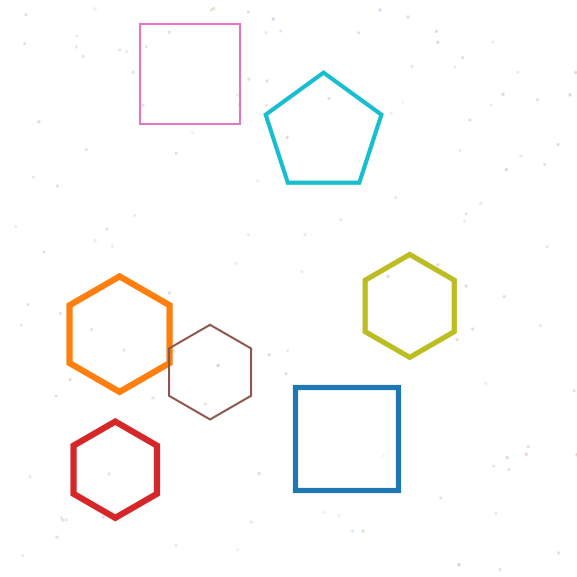[{"shape": "square", "thickness": 2.5, "radius": 0.45, "center": [0.599, 0.24]}, {"shape": "hexagon", "thickness": 3, "radius": 0.5, "center": [0.207, 0.42]}, {"shape": "hexagon", "thickness": 3, "radius": 0.42, "center": [0.2, 0.186]}, {"shape": "hexagon", "thickness": 1, "radius": 0.41, "center": [0.364, 0.355]}, {"shape": "square", "thickness": 1, "radius": 0.43, "center": [0.33, 0.871]}, {"shape": "hexagon", "thickness": 2.5, "radius": 0.45, "center": [0.709, 0.469]}, {"shape": "pentagon", "thickness": 2, "radius": 0.53, "center": [0.56, 0.768]}]